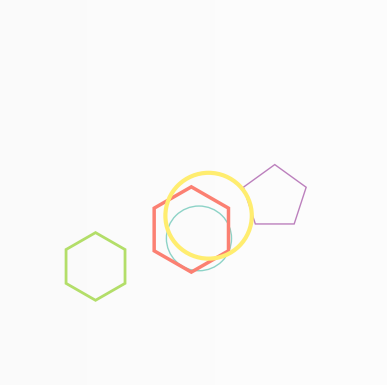[{"shape": "circle", "thickness": 1, "radius": 0.42, "center": [0.513, 0.381]}, {"shape": "hexagon", "thickness": 2.5, "radius": 0.55, "center": [0.494, 0.404]}, {"shape": "hexagon", "thickness": 2, "radius": 0.44, "center": [0.247, 0.308]}, {"shape": "pentagon", "thickness": 1, "radius": 0.43, "center": [0.709, 0.487]}, {"shape": "circle", "thickness": 3, "radius": 0.56, "center": [0.538, 0.44]}]